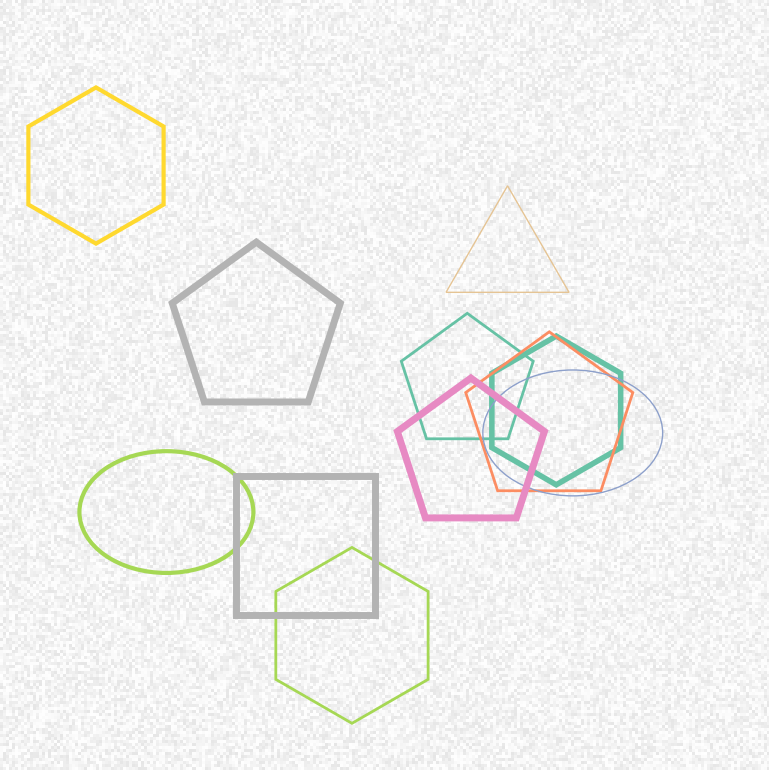[{"shape": "hexagon", "thickness": 2, "radius": 0.48, "center": [0.722, 0.467]}, {"shape": "pentagon", "thickness": 1, "radius": 0.45, "center": [0.607, 0.503]}, {"shape": "pentagon", "thickness": 1, "radius": 0.57, "center": [0.713, 0.455]}, {"shape": "oval", "thickness": 0.5, "radius": 0.58, "center": [0.744, 0.438]}, {"shape": "pentagon", "thickness": 2.5, "radius": 0.5, "center": [0.612, 0.409]}, {"shape": "oval", "thickness": 1.5, "radius": 0.56, "center": [0.216, 0.335]}, {"shape": "hexagon", "thickness": 1, "radius": 0.57, "center": [0.457, 0.175]}, {"shape": "hexagon", "thickness": 1.5, "radius": 0.51, "center": [0.125, 0.785]}, {"shape": "triangle", "thickness": 0.5, "radius": 0.46, "center": [0.659, 0.666]}, {"shape": "square", "thickness": 2.5, "radius": 0.45, "center": [0.396, 0.292]}, {"shape": "pentagon", "thickness": 2.5, "radius": 0.57, "center": [0.333, 0.571]}]